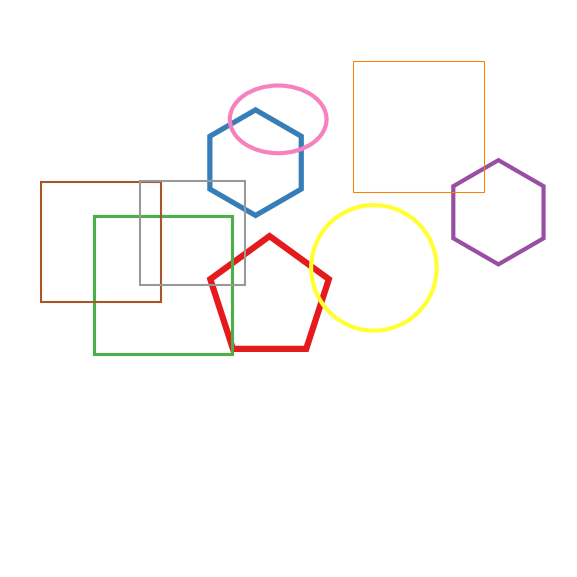[{"shape": "pentagon", "thickness": 3, "radius": 0.54, "center": [0.467, 0.482]}, {"shape": "hexagon", "thickness": 2.5, "radius": 0.46, "center": [0.443, 0.717]}, {"shape": "square", "thickness": 1.5, "radius": 0.6, "center": [0.283, 0.506]}, {"shape": "hexagon", "thickness": 2, "radius": 0.45, "center": [0.863, 0.632]}, {"shape": "square", "thickness": 0.5, "radius": 0.57, "center": [0.725, 0.78]}, {"shape": "circle", "thickness": 2, "radius": 0.54, "center": [0.647, 0.535]}, {"shape": "square", "thickness": 1, "radius": 0.52, "center": [0.175, 0.58]}, {"shape": "oval", "thickness": 2, "radius": 0.42, "center": [0.482, 0.792]}, {"shape": "square", "thickness": 1, "radius": 0.45, "center": [0.334, 0.595]}]